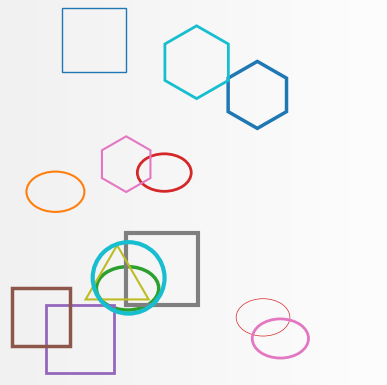[{"shape": "hexagon", "thickness": 2.5, "radius": 0.43, "center": [0.664, 0.754]}, {"shape": "square", "thickness": 1, "radius": 0.42, "center": [0.242, 0.896]}, {"shape": "oval", "thickness": 1.5, "radius": 0.37, "center": [0.143, 0.502]}, {"shape": "oval", "thickness": 2.5, "radius": 0.4, "center": [0.329, 0.251]}, {"shape": "oval", "thickness": 0.5, "radius": 0.35, "center": [0.679, 0.176]}, {"shape": "oval", "thickness": 2, "radius": 0.35, "center": [0.424, 0.552]}, {"shape": "square", "thickness": 2, "radius": 0.44, "center": [0.206, 0.119]}, {"shape": "square", "thickness": 2.5, "radius": 0.37, "center": [0.105, 0.176]}, {"shape": "oval", "thickness": 2, "radius": 0.36, "center": [0.724, 0.121]}, {"shape": "hexagon", "thickness": 1.5, "radius": 0.36, "center": [0.326, 0.574]}, {"shape": "square", "thickness": 3, "radius": 0.47, "center": [0.419, 0.3]}, {"shape": "triangle", "thickness": 1.5, "radius": 0.47, "center": [0.302, 0.269]}, {"shape": "hexagon", "thickness": 2, "radius": 0.47, "center": [0.507, 0.838]}, {"shape": "circle", "thickness": 3, "radius": 0.46, "center": [0.332, 0.278]}]